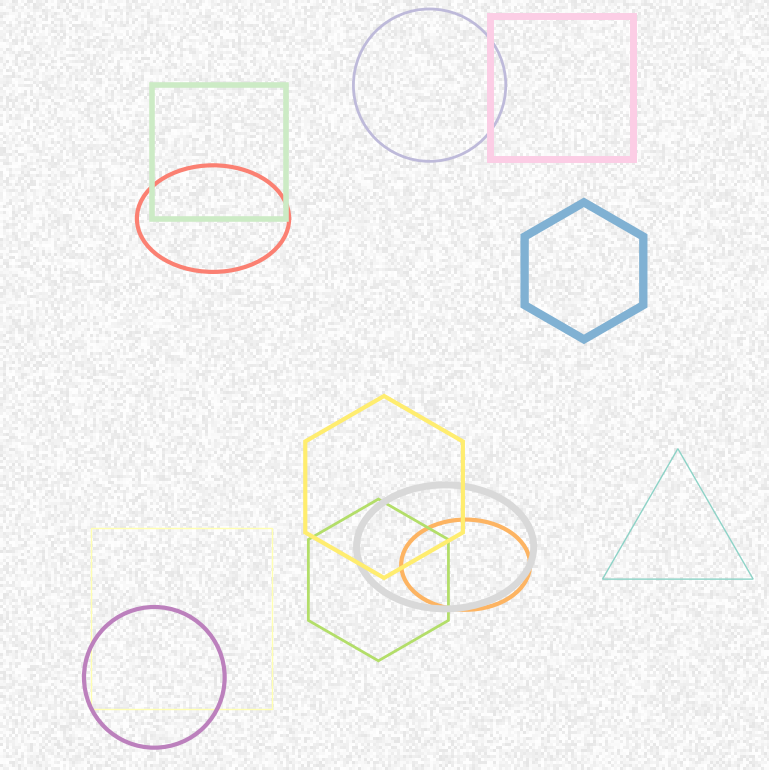[{"shape": "triangle", "thickness": 0.5, "radius": 0.56, "center": [0.88, 0.304]}, {"shape": "square", "thickness": 0.5, "radius": 0.59, "center": [0.235, 0.197]}, {"shape": "circle", "thickness": 1, "radius": 0.49, "center": [0.558, 0.889]}, {"shape": "oval", "thickness": 1.5, "radius": 0.49, "center": [0.277, 0.716]}, {"shape": "hexagon", "thickness": 3, "radius": 0.44, "center": [0.758, 0.648]}, {"shape": "oval", "thickness": 1.5, "radius": 0.42, "center": [0.605, 0.267]}, {"shape": "hexagon", "thickness": 1, "radius": 0.53, "center": [0.491, 0.247]}, {"shape": "square", "thickness": 2.5, "radius": 0.46, "center": [0.729, 0.886]}, {"shape": "oval", "thickness": 2.5, "radius": 0.58, "center": [0.578, 0.29]}, {"shape": "circle", "thickness": 1.5, "radius": 0.46, "center": [0.2, 0.12]}, {"shape": "square", "thickness": 2, "radius": 0.44, "center": [0.284, 0.803]}, {"shape": "hexagon", "thickness": 1.5, "radius": 0.59, "center": [0.499, 0.368]}]